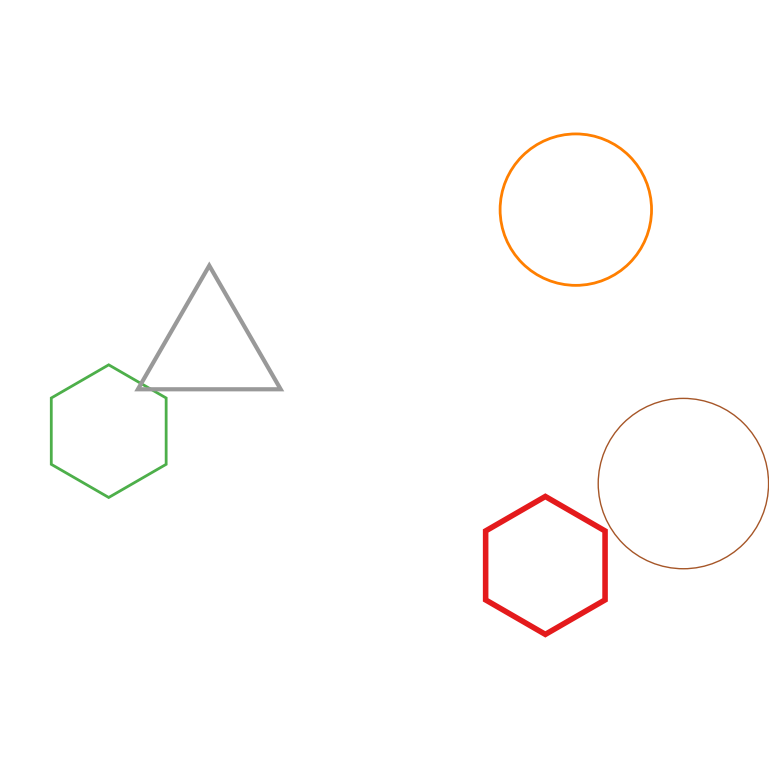[{"shape": "hexagon", "thickness": 2, "radius": 0.45, "center": [0.708, 0.266]}, {"shape": "hexagon", "thickness": 1, "radius": 0.43, "center": [0.141, 0.44]}, {"shape": "circle", "thickness": 1, "radius": 0.49, "center": [0.748, 0.728]}, {"shape": "circle", "thickness": 0.5, "radius": 0.55, "center": [0.888, 0.372]}, {"shape": "triangle", "thickness": 1.5, "radius": 0.54, "center": [0.272, 0.548]}]